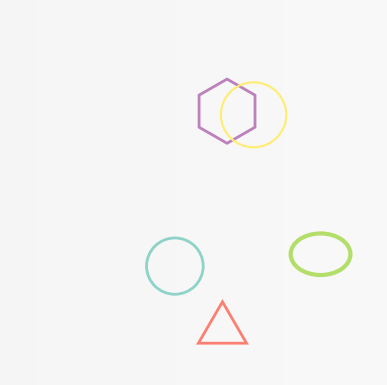[{"shape": "circle", "thickness": 2, "radius": 0.37, "center": [0.451, 0.309]}, {"shape": "triangle", "thickness": 2, "radius": 0.36, "center": [0.574, 0.144]}, {"shape": "oval", "thickness": 3, "radius": 0.39, "center": [0.827, 0.34]}, {"shape": "hexagon", "thickness": 2, "radius": 0.42, "center": [0.586, 0.711]}, {"shape": "circle", "thickness": 1.5, "radius": 0.42, "center": [0.654, 0.702]}]